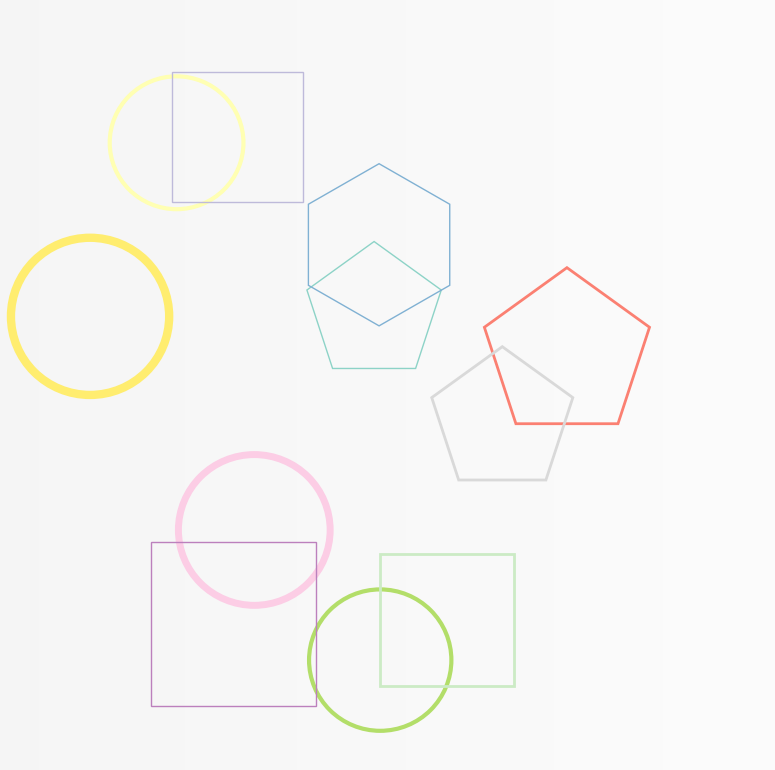[{"shape": "pentagon", "thickness": 0.5, "radius": 0.46, "center": [0.483, 0.595]}, {"shape": "circle", "thickness": 1.5, "radius": 0.43, "center": [0.228, 0.815]}, {"shape": "square", "thickness": 0.5, "radius": 0.42, "center": [0.307, 0.822]}, {"shape": "pentagon", "thickness": 1, "radius": 0.56, "center": [0.732, 0.54]}, {"shape": "hexagon", "thickness": 0.5, "radius": 0.53, "center": [0.489, 0.682]}, {"shape": "circle", "thickness": 1.5, "radius": 0.46, "center": [0.491, 0.143]}, {"shape": "circle", "thickness": 2.5, "radius": 0.49, "center": [0.328, 0.312]}, {"shape": "pentagon", "thickness": 1, "radius": 0.48, "center": [0.648, 0.454]}, {"shape": "square", "thickness": 0.5, "radius": 0.53, "center": [0.301, 0.189]}, {"shape": "square", "thickness": 1, "radius": 0.43, "center": [0.577, 0.195]}, {"shape": "circle", "thickness": 3, "radius": 0.51, "center": [0.116, 0.589]}]